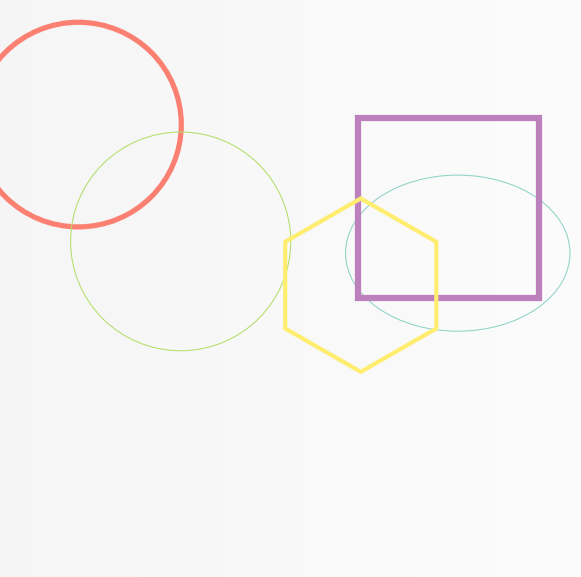[{"shape": "oval", "thickness": 0.5, "radius": 0.97, "center": [0.788, 0.561]}, {"shape": "circle", "thickness": 2.5, "radius": 0.89, "center": [0.135, 0.783]}, {"shape": "circle", "thickness": 0.5, "radius": 0.95, "center": [0.311, 0.581]}, {"shape": "square", "thickness": 3, "radius": 0.78, "center": [0.771, 0.639]}, {"shape": "hexagon", "thickness": 2, "radius": 0.75, "center": [0.621, 0.505]}]